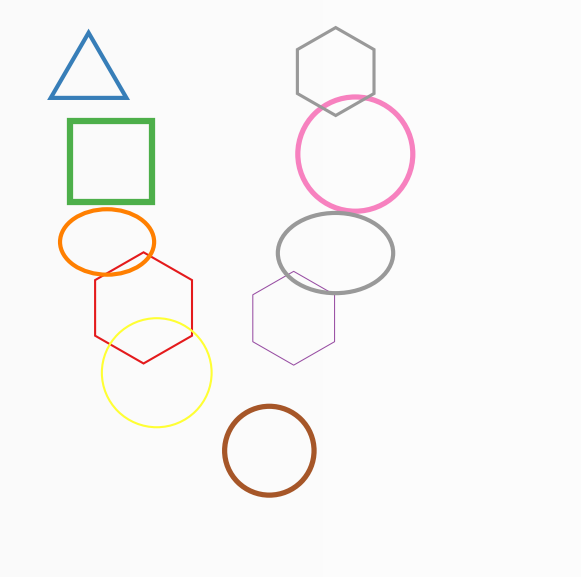[{"shape": "hexagon", "thickness": 1, "radius": 0.48, "center": [0.247, 0.466]}, {"shape": "triangle", "thickness": 2, "radius": 0.38, "center": [0.152, 0.867]}, {"shape": "square", "thickness": 3, "radius": 0.35, "center": [0.191, 0.72]}, {"shape": "hexagon", "thickness": 0.5, "radius": 0.41, "center": [0.505, 0.448]}, {"shape": "oval", "thickness": 2, "radius": 0.4, "center": [0.184, 0.58]}, {"shape": "circle", "thickness": 1, "radius": 0.47, "center": [0.27, 0.354]}, {"shape": "circle", "thickness": 2.5, "radius": 0.38, "center": [0.463, 0.219]}, {"shape": "circle", "thickness": 2.5, "radius": 0.49, "center": [0.611, 0.732]}, {"shape": "hexagon", "thickness": 1.5, "radius": 0.38, "center": [0.578, 0.875]}, {"shape": "oval", "thickness": 2, "radius": 0.5, "center": [0.577, 0.561]}]